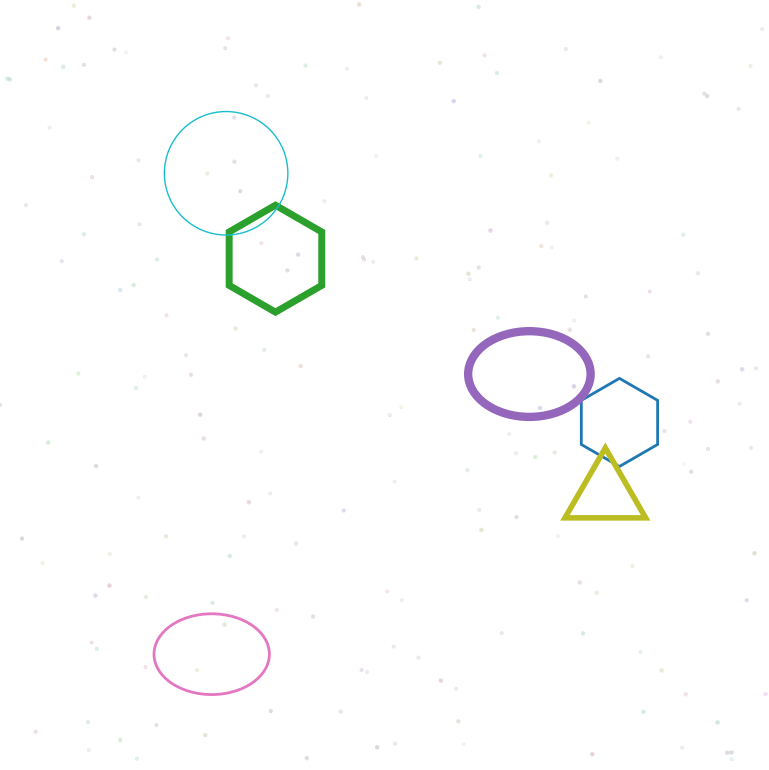[{"shape": "hexagon", "thickness": 1, "radius": 0.29, "center": [0.804, 0.451]}, {"shape": "hexagon", "thickness": 2.5, "radius": 0.35, "center": [0.358, 0.664]}, {"shape": "oval", "thickness": 3, "radius": 0.4, "center": [0.688, 0.514]}, {"shape": "oval", "thickness": 1, "radius": 0.37, "center": [0.275, 0.15]}, {"shape": "triangle", "thickness": 2, "radius": 0.3, "center": [0.786, 0.358]}, {"shape": "circle", "thickness": 0.5, "radius": 0.4, "center": [0.294, 0.775]}]